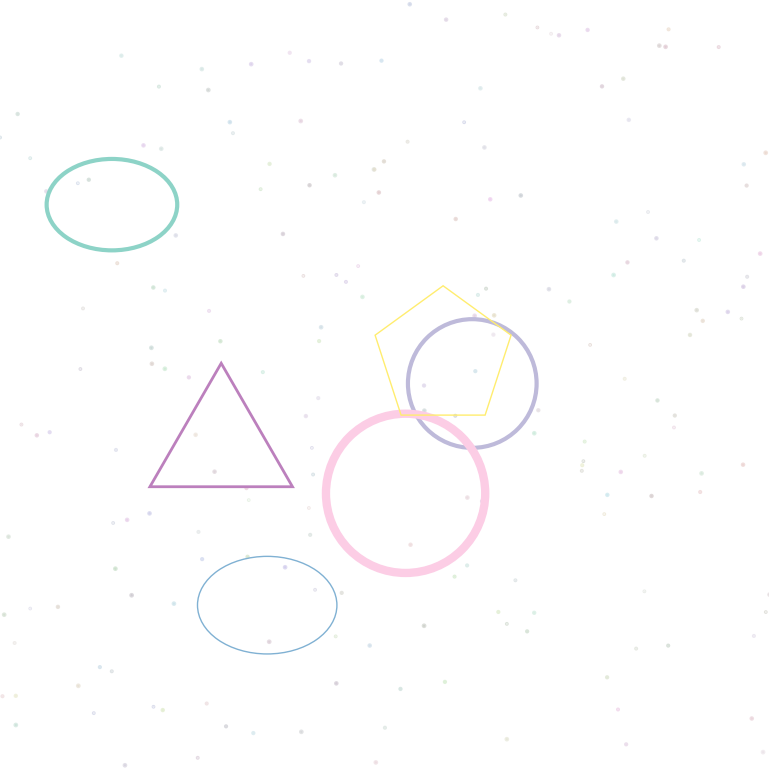[{"shape": "oval", "thickness": 1.5, "radius": 0.42, "center": [0.145, 0.734]}, {"shape": "circle", "thickness": 1.5, "radius": 0.42, "center": [0.613, 0.502]}, {"shape": "oval", "thickness": 0.5, "radius": 0.45, "center": [0.347, 0.214]}, {"shape": "circle", "thickness": 3, "radius": 0.52, "center": [0.527, 0.359]}, {"shape": "triangle", "thickness": 1, "radius": 0.53, "center": [0.287, 0.421]}, {"shape": "pentagon", "thickness": 0.5, "radius": 0.46, "center": [0.575, 0.536]}]